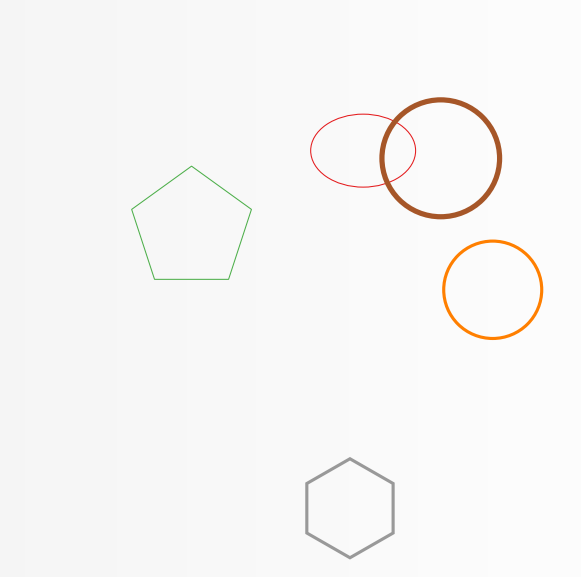[{"shape": "oval", "thickness": 0.5, "radius": 0.45, "center": [0.625, 0.738]}, {"shape": "pentagon", "thickness": 0.5, "radius": 0.54, "center": [0.33, 0.603]}, {"shape": "circle", "thickness": 1.5, "radius": 0.42, "center": [0.848, 0.497]}, {"shape": "circle", "thickness": 2.5, "radius": 0.51, "center": [0.758, 0.725]}, {"shape": "hexagon", "thickness": 1.5, "radius": 0.43, "center": [0.602, 0.119]}]